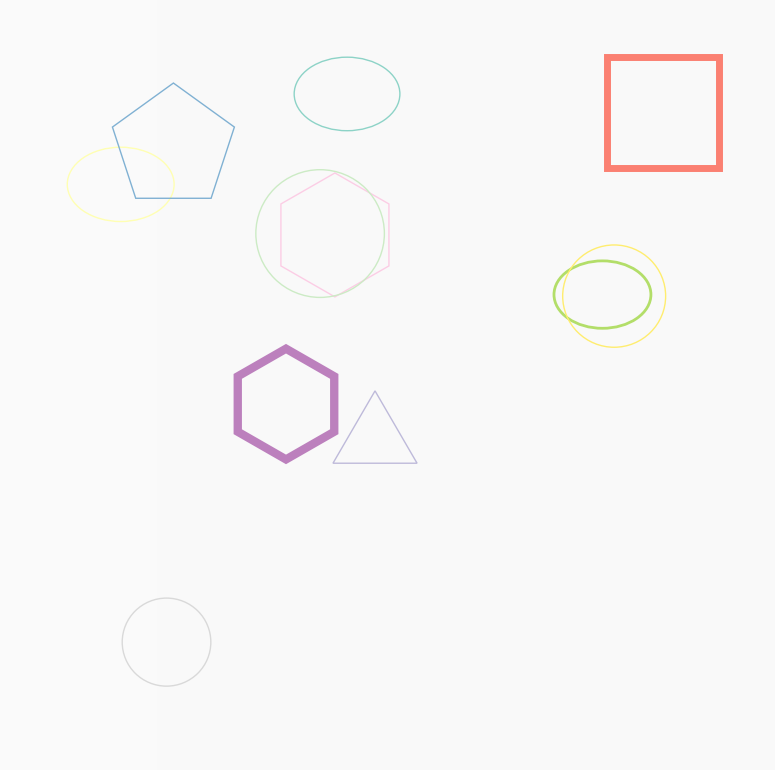[{"shape": "oval", "thickness": 0.5, "radius": 0.34, "center": [0.448, 0.878]}, {"shape": "oval", "thickness": 0.5, "radius": 0.34, "center": [0.156, 0.761]}, {"shape": "triangle", "thickness": 0.5, "radius": 0.31, "center": [0.484, 0.43]}, {"shape": "square", "thickness": 2.5, "radius": 0.36, "center": [0.855, 0.854]}, {"shape": "pentagon", "thickness": 0.5, "radius": 0.41, "center": [0.224, 0.809]}, {"shape": "oval", "thickness": 1, "radius": 0.31, "center": [0.777, 0.617]}, {"shape": "hexagon", "thickness": 0.5, "radius": 0.4, "center": [0.432, 0.695]}, {"shape": "circle", "thickness": 0.5, "radius": 0.29, "center": [0.215, 0.166]}, {"shape": "hexagon", "thickness": 3, "radius": 0.36, "center": [0.369, 0.475]}, {"shape": "circle", "thickness": 0.5, "radius": 0.41, "center": [0.413, 0.697]}, {"shape": "circle", "thickness": 0.5, "radius": 0.33, "center": [0.792, 0.615]}]